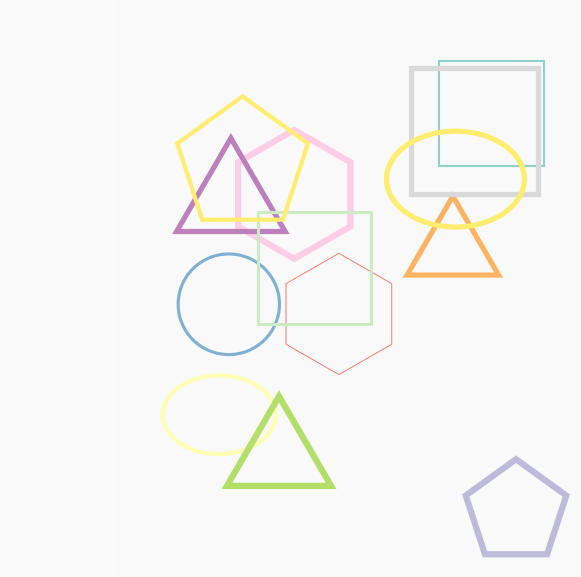[{"shape": "square", "thickness": 1, "radius": 0.45, "center": [0.845, 0.803]}, {"shape": "oval", "thickness": 2, "radius": 0.49, "center": [0.377, 0.281]}, {"shape": "pentagon", "thickness": 3, "radius": 0.45, "center": [0.888, 0.113]}, {"shape": "hexagon", "thickness": 0.5, "radius": 0.53, "center": [0.583, 0.455]}, {"shape": "circle", "thickness": 1.5, "radius": 0.44, "center": [0.394, 0.472]}, {"shape": "triangle", "thickness": 2.5, "radius": 0.45, "center": [0.779, 0.568]}, {"shape": "triangle", "thickness": 3, "radius": 0.52, "center": [0.48, 0.21]}, {"shape": "hexagon", "thickness": 3, "radius": 0.56, "center": [0.506, 0.663]}, {"shape": "square", "thickness": 2.5, "radius": 0.55, "center": [0.817, 0.772]}, {"shape": "triangle", "thickness": 2.5, "radius": 0.54, "center": [0.397, 0.652]}, {"shape": "square", "thickness": 1.5, "radius": 0.48, "center": [0.542, 0.536]}, {"shape": "pentagon", "thickness": 2, "radius": 0.59, "center": [0.417, 0.714]}, {"shape": "oval", "thickness": 2.5, "radius": 0.59, "center": [0.784, 0.689]}]